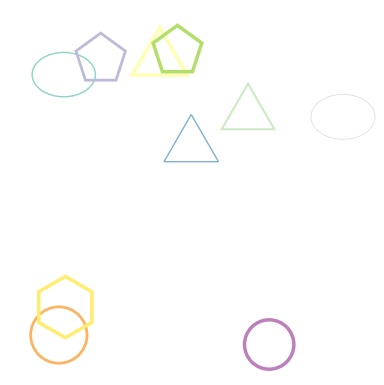[{"shape": "oval", "thickness": 1, "radius": 0.41, "center": [0.166, 0.806]}, {"shape": "triangle", "thickness": 2.5, "radius": 0.41, "center": [0.415, 0.846]}, {"shape": "pentagon", "thickness": 2, "radius": 0.34, "center": [0.262, 0.846]}, {"shape": "triangle", "thickness": 1, "radius": 0.41, "center": [0.497, 0.621]}, {"shape": "circle", "thickness": 2, "radius": 0.37, "center": [0.153, 0.13]}, {"shape": "pentagon", "thickness": 2.5, "radius": 0.33, "center": [0.461, 0.868]}, {"shape": "oval", "thickness": 0.5, "radius": 0.42, "center": [0.891, 0.697]}, {"shape": "circle", "thickness": 2.5, "radius": 0.32, "center": [0.699, 0.105]}, {"shape": "triangle", "thickness": 1.5, "radius": 0.39, "center": [0.644, 0.704]}, {"shape": "hexagon", "thickness": 2.5, "radius": 0.4, "center": [0.17, 0.202]}]